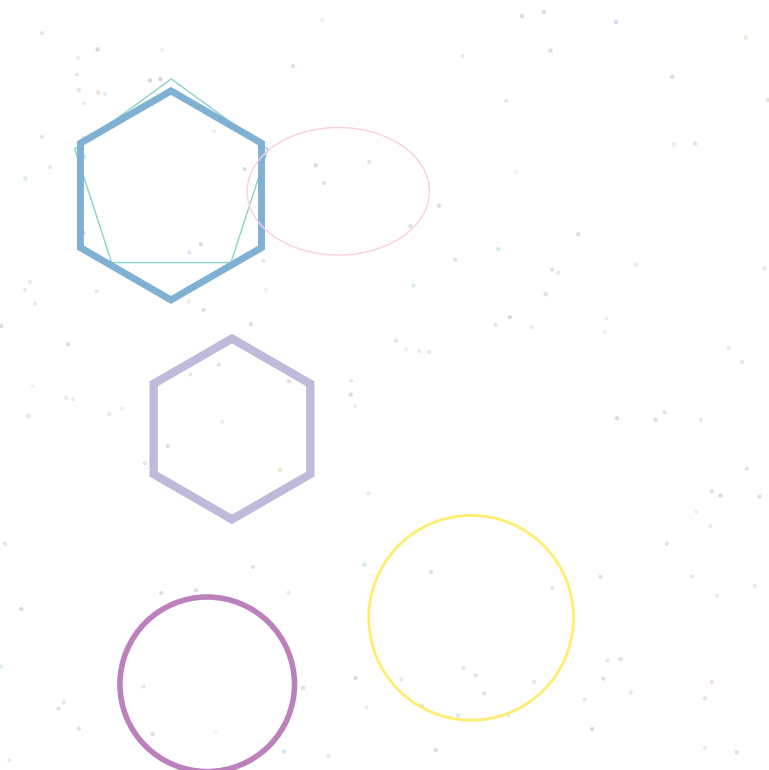[{"shape": "pentagon", "thickness": 0.5, "radius": 0.66, "center": [0.222, 0.766]}, {"shape": "hexagon", "thickness": 3, "radius": 0.59, "center": [0.301, 0.443]}, {"shape": "hexagon", "thickness": 2.5, "radius": 0.68, "center": [0.222, 0.746]}, {"shape": "oval", "thickness": 0.5, "radius": 0.59, "center": [0.439, 0.752]}, {"shape": "circle", "thickness": 2, "radius": 0.57, "center": [0.269, 0.111]}, {"shape": "circle", "thickness": 1, "radius": 0.66, "center": [0.612, 0.198]}]